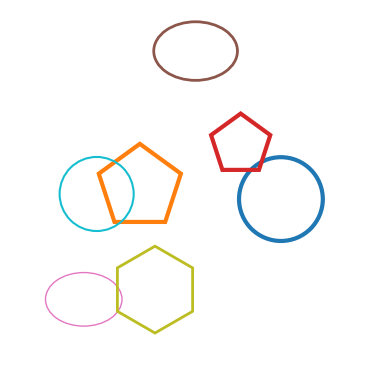[{"shape": "circle", "thickness": 3, "radius": 0.54, "center": [0.73, 0.483]}, {"shape": "pentagon", "thickness": 3, "radius": 0.56, "center": [0.363, 0.514]}, {"shape": "pentagon", "thickness": 3, "radius": 0.4, "center": [0.625, 0.624]}, {"shape": "oval", "thickness": 2, "radius": 0.54, "center": [0.508, 0.867]}, {"shape": "oval", "thickness": 1, "radius": 0.5, "center": [0.217, 0.222]}, {"shape": "hexagon", "thickness": 2, "radius": 0.56, "center": [0.403, 0.248]}, {"shape": "circle", "thickness": 1.5, "radius": 0.48, "center": [0.251, 0.496]}]